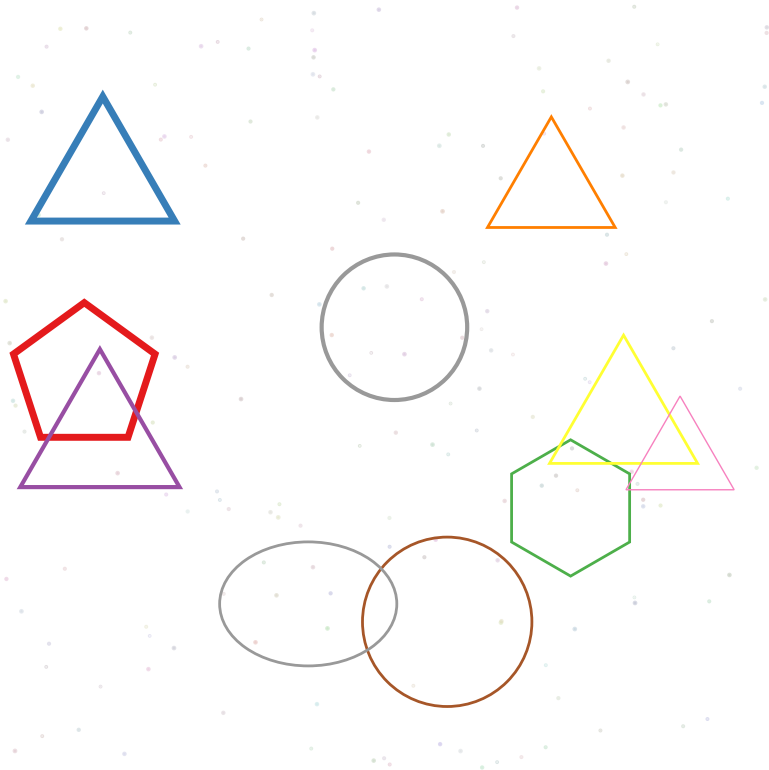[{"shape": "pentagon", "thickness": 2.5, "radius": 0.48, "center": [0.109, 0.51]}, {"shape": "triangle", "thickness": 2.5, "radius": 0.54, "center": [0.133, 0.767]}, {"shape": "hexagon", "thickness": 1, "radius": 0.44, "center": [0.741, 0.34]}, {"shape": "triangle", "thickness": 1.5, "radius": 0.6, "center": [0.13, 0.427]}, {"shape": "triangle", "thickness": 1, "radius": 0.48, "center": [0.716, 0.752]}, {"shape": "triangle", "thickness": 1, "radius": 0.56, "center": [0.81, 0.454]}, {"shape": "circle", "thickness": 1, "radius": 0.55, "center": [0.581, 0.192]}, {"shape": "triangle", "thickness": 0.5, "radius": 0.41, "center": [0.883, 0.404]}, {"shape": "oval", "thickness": 1, "radius": 0.58, "center": [0.4, 0.216]}, {"shape": "circle", "thickness": 1.5, "radius": 0.47, "center": [0.512, 0.575]}]